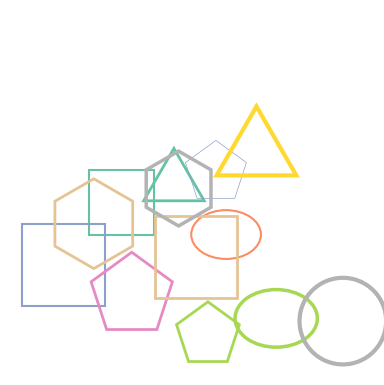[{"shape": "triangle", "thickness": 2, "radius": 0.45, "center": [0.452, 0.524]}, {"shape": "square", "thickness": 1.5, "radius": 0.42, "center": [0.315, 0.474]}, {"shape": "oval", "thickness": 1.5, "radius": 0.45, "center": [0.587, 0.391]}, {"shape": "pentagon", "thickness": 0.5, "radius": 0.42, "center": [0.561, 0.552]}, {"shape": "square", "thickness": 1.5, "radius": 0.54, "center": [0.165, 0.312]}, {"shape": "pentagon", "thickness": 2, "radius": 0.55, "center": [0.342, 0.234]}, {"shape": "pentagon", "thickness": 2, "radius": 0.43, "center": [0.54, 0.13]}, {"shape": "oval", "thickness": 2.5, "radius": 0.53, "center": [0.717, 0.173]}, {"shape": "triangle", "thickness": 3, "radius": 0.6, "center": [0.666, 0.604]}, {"shape": "square", "thickness": 2, "radius": 0.54, "center": [0.509, 0.332]}, {"shape": "hexagon", "thickness": 2, "radius": 0.58, "center": [0.244, 0.419]}, {"shape": "circle", "thickness": 3, "radius": 0.56, "center": [0.89, 0.166]}, {"shape": "hexagon", "thickness": 2.5, "radius": 0.49, "center": [0.464, 0.51]}]